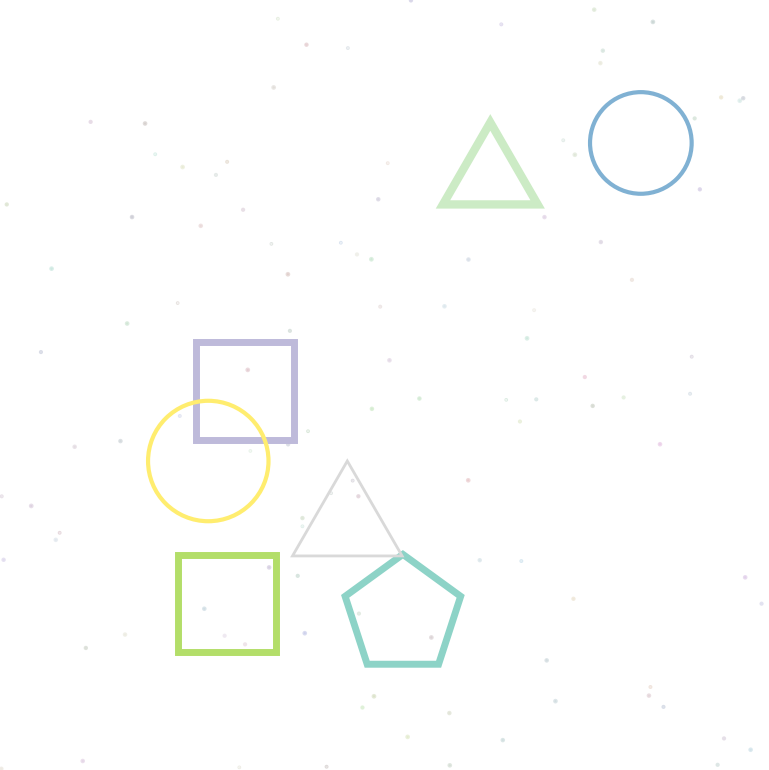[{"shape": "pentagon", "thickness": 2.5, "radius": 0.39, "center": [0.523, 0.201]}, {"shape": "square", "thickness": 2.5, "radius": 0.32, "center": [0.318, 0.493]}, {"shape": "circle", "thickness": 1.5, "radius": 0.33, "center": [0.832, 0.814]}, {"shape": "square", "thickness": 2.5, "radius": 0.32, "center": [0.295, 0.216]}, {"shape": "triangle", "thickness": 1, "radius": 0.41, "center": [0.451, 0.319]}, {"shape": "triangle", "thickness": 3, "radius": 0.35, "center": [0.637, 0.77]}, {"shape": "circle", "thickness": 1.5, "radius": 0.39, "center": [0.27, 0.401]}]